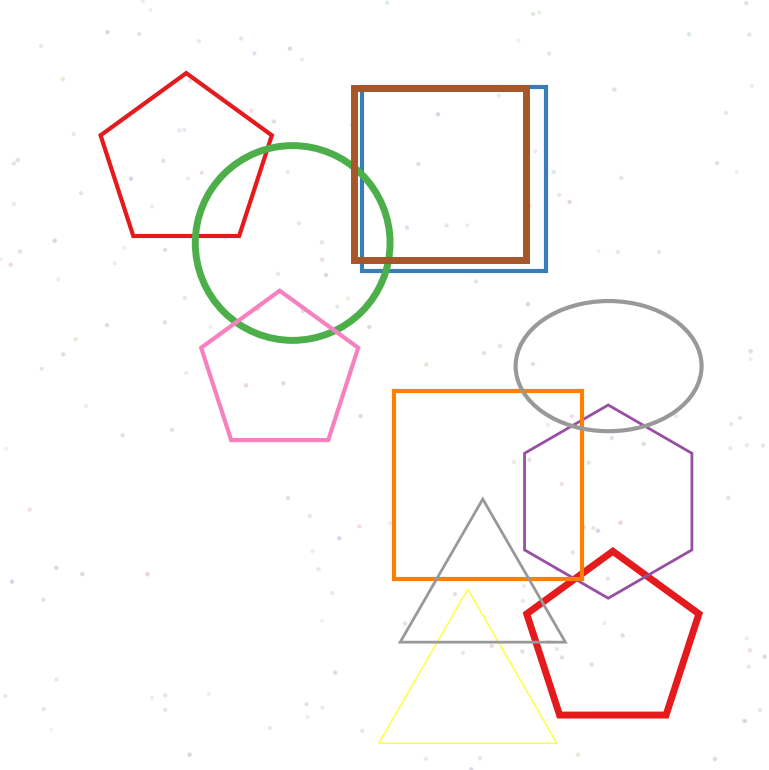[{"shape": "pentagon", "thickness": 1.5, "radius": 0.58, "center": [0.242, 0.788]}, {"shape": "pentagon", "thickness": 2.5, "radius": 0.59, "center": [0.796, 0.166]}, {"shape": "square", "thickness": 1.5, "radius": 0.6, "center": [0.59, 0.768]}, {"shape": "circle", "thickness": 2.5, "radius": 0.63, "center": [0.38, 0.684]}, {"shape": "hexagon", "thickness": 1, "radius": 0.63, "center": [0.79, 0.349]}, {"shape": "square", "thickness": 1.5, "radius": 0.61, "center": [0.633, 0.37]}, {"shape": "triangle", "thickness": 0.5, "radius": 0.67, "center": [0.608, 0.101]}, {"shape": "square", "thickness": 2.5, "radius": 0.56, "center": [0.571, 0.774]}, {"shape": "pentagon", "thickness": 1.5, "radius": 0.54, "center": [0.363, 0.515]}, {"shape": "oval", "thickness": 1.5, "radius": 0.6, "center": [0.79, 0.525]}, {"shape": "triangle", "thickness": 1, "radius": 0.62, "center": [0.627, 0.228]}]